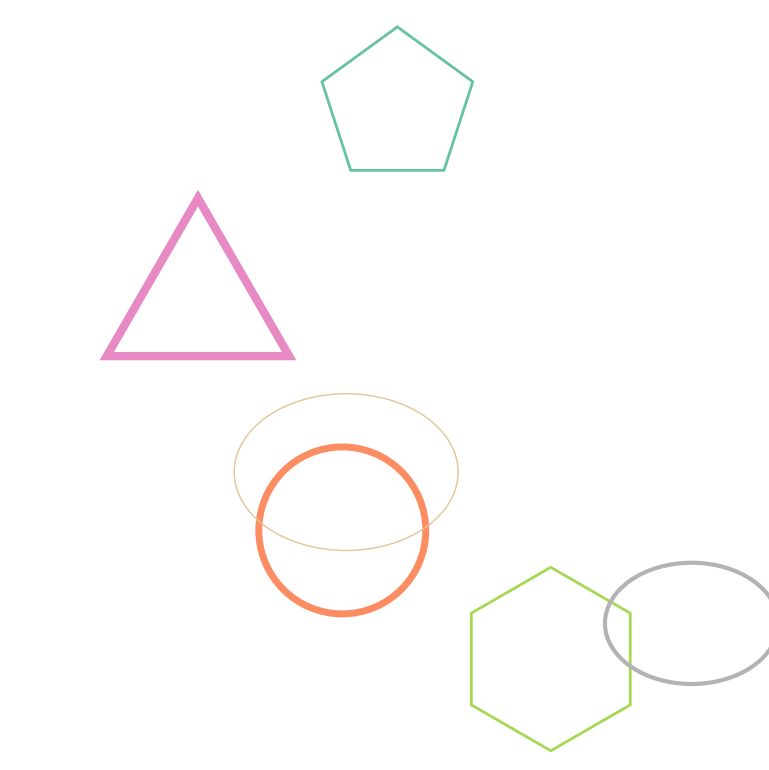[{"shape": "pentagon", "thickness": 1, "radius": 0.52, "center": [0.516, 0.862]}, {"shape": "circle", "thickness": 2.5, "radius": 0.54, "center": [0.445, 0.311]}, {"shape": "triangle", "thickness": 3, "radius": 0.68, "center": [0.257, 0.606]}, {"shape": "hexagon", "thickness": 1, "radius": 0.6, "center": [0.715, 0.144]}, {"shape": "oval", "thickness": 0.5, "radius": 0.73, "center": [0.45, 0.387]}, {"shape": "oval", "thickness": 1.5, "radius": 0.56, "center": [0.898, 0.19]}]